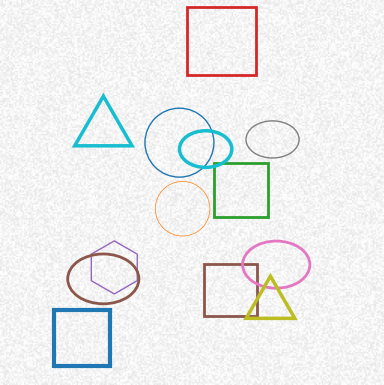[{"shape": "square", "thickness": 3, "radius": 0.36, "center": [0.213, 0.123]}, {"shape": "circle", "thickness": 1, "radius": 0.45, "center": [0.466, 0.629]}, {"shape": "circle", "thickness": 0.5, "radius": 0.35, "center": [0.474, 0.458]}, {"shape": "square", "thickness": 2, "radius": 0.35, "center": [0.625, 0.507]}, {"shape": "square", "thickness": 2, "radius": 0.44, "center": [0.575, 0.892]}, {"shape": "hexagon", "thickness": 1, "radius": 0.34, "center": [0.297, 0.305]}, {"shape": "square", "thickness": 2, "radius": 0.34, "center": [0.599, 0.246]}, {"shape": "oval", "thickness": 2, "radius": 0.46, "center": [0.268, 0.276]}, {"shape": "oval", "thickness": 2, "radius": 0.44, "center": [0.718, 0.313]}, {"shape": "oval", "thickness": 1, "radius": 0.34, "center": [0.708, 0.638]}, {"shape": "triangle", "thickness": 2.5, "radius": 0.37, "center": [0.702, 0.21]}, {"shape": "triangle", "thickness": 2.5, "radius": 0.43, "center": [0.268, 0.664]}, {"shape": "oval", "thickness": 2.5, "radius": 0.34, "center": [0.534, 0.613]}]